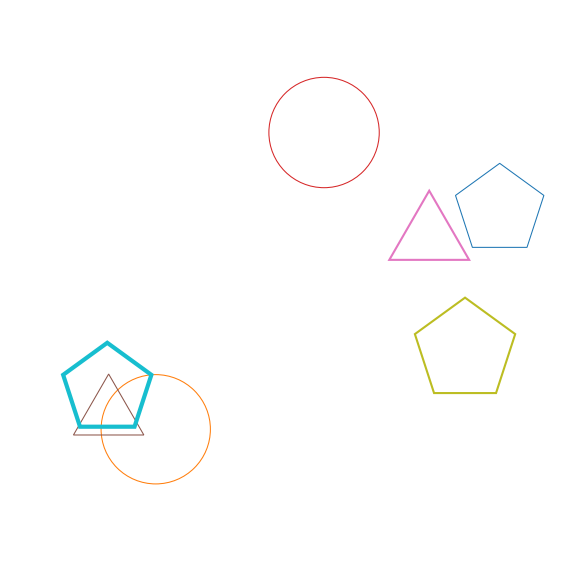[{"shape": "pentagon", "thickness": 0.5, "radius": 0.4, "center": [0.865, 0.636]}, {"shape": "circle", "thickness": 0.5, "radius": 0.47, "center": [0.27, 0.256]}, {"shape": "circle", "thickness": 0.5, "radius": 0.48, "center": [0.561, 0.77]}, {"shape": "triangle", "thickness": 0.5, "radius": 0.35, "center": [0.188, 0.281]}, {"shape": "triangle", "thickness": 1, "radius": 0.4, "center": [0.743, 0.589]}, {"shape": "pentagon", "thickness": 1, "radius": 0.46, "center": [0.805, 0.392]}, {"shape": "pentagon", "thickness": 2, "radius": 0.4, "center": [0.186, 0.325]}]